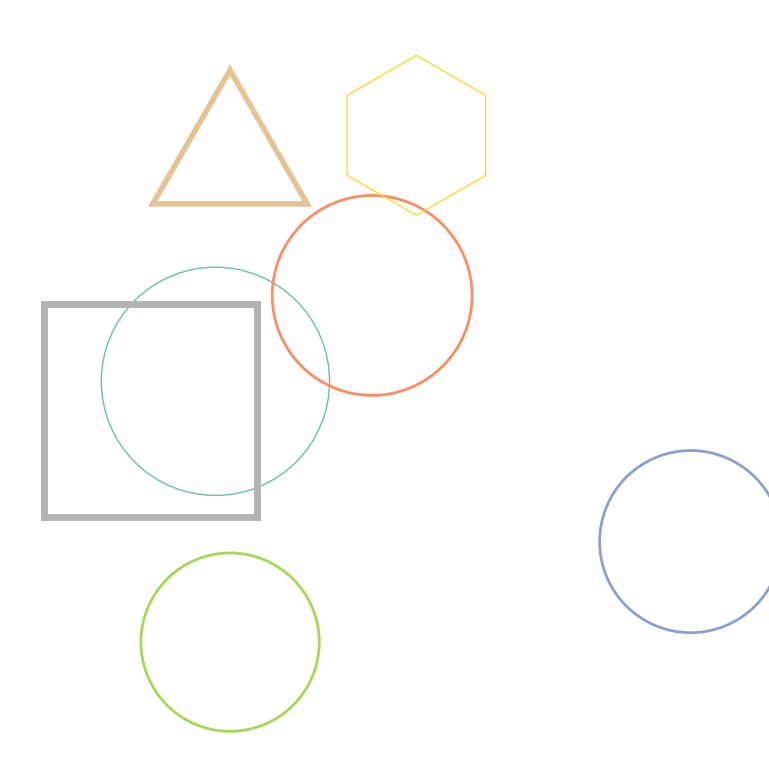[{"shape": "circle", "thickness": 0.5, "radius": 0.74, "center": [0.28, 0.505]}, {"shape": "circle", "thickness": 1, "radius": 0.65, "center": [0.483, 0.616]}, {"shape": "circle", "thickness": 1, "radius": 0.59, "center": [0.897, 0.297]}, {"shape": "circle", "thickness": 1, "radius": 0.58, "center": [0.299, 0.166]}, {"shape": "hexagon", "thickness": 0.5, "radius": 0.52, "center": [0.541, 0.824]}, {"shape": "triangle", "thickness": 2, "radius": 0.58, "center": [0.299, 0.793]}, {"shape": "square", "thickness": 2.5, "radius": 0.69, "center": [0.196, 0.467]}]